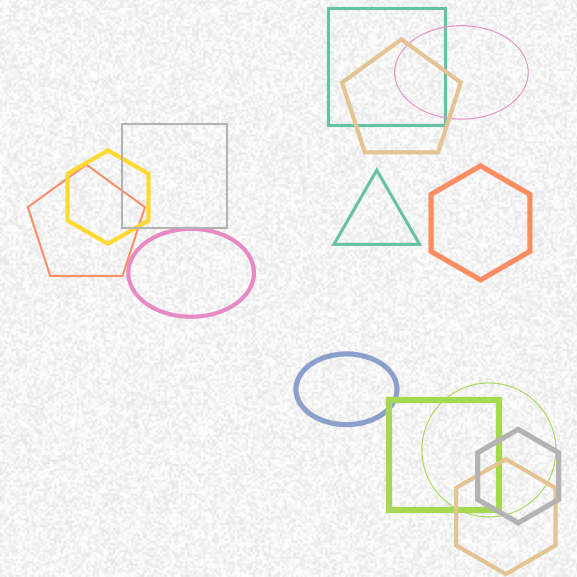[{"shape": "triangle", "thickness": 1.5, "radius": 0.43, "center": [0.652, 0.619]}, {"shape": "square", "thickness": 1.5, "radius": 0.51, "center": [0.669, 0.884]}, {"shape": "hexagon", "thickness": 2.5, "radius": 0.49, "center": [0.832, 0.613]}, {"shape": "pentagon", "thickness": 1, "radius": 0.53, "center": [0.15, 0.607]}, {"shape": "oval", "thickness": 2.5, "radius": 0.44, "center": [0.6, 0.325]}, {"shape": "oval", "thickness": 2, "radius": 0.54, "center": [0.331, 0.527]}, {"shape": "oval", "thickness": 0.5, "radius": 0.58, "center": [0.799, 0.874]}, {"shape": "square", "thickness": 3, "radius": 0.48, "center": [0.769, 0.211]}, {"shape": "circle", "thickness": 0.5, "radius": 0.58, "center": [0.847, 0.22]}, {"shape": "hexagon", "thickness": 2, "radius": 0.4, "center": [0.187, 0.658]}, {"shape": "hexagon", "thickness": 2, "radius": 0.5, "center": [0.876, 0.104]}, {"shape": "pentagon", "thickness": 2, "radius": 0.54, "center": [0.695, 0.823]}, {"shape": "hexagon", "thickness": 2.5, "radius": 0.4, "center": [0.897, 0.175]}, {"shape": "square", "thickness": 1, "radius": 0.45, "center": [0.302, 0.695]}]